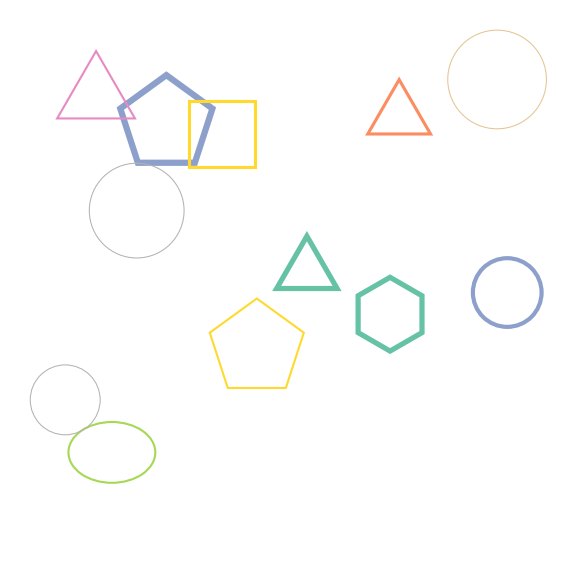[{"shape": "hexagon", "thickness": 2.5, "radius": 0.32, "center": [0.675, 0.455]}, {"shape": "triangle", "thickness": 2.5, "radius": 0.3, "center": [0.531, 0.53]}, {"shape": "triangle", "thickness": 1.5, "radius": 0.31, "center": [0.691, 0.798]}, {"shape": "circle", "thickness": 2, "radius": 0.3, "center": [0.878, 0.493]}, {"shape": "pentagon", "thickness": 3, "radius": 0.42, "center": [0.288, 0.785]}, {"shape": "triangle", "thickness": 1, "radius": 0.39, "center": [0.166, 0.833]}, {"shape": "oval", "thickness": 1, "radius": 0.38, "center": [0.194, 0.216]}, {"shape": "square", "thickness": 1.5, "radius": 0.29, "center": [0.384, 0.767]}, {"shape": "pentagon", "thickness": 1, "radius": 0.43, "center": [0.445, 0.397]}, {"shape": "circle", "thickness": 0.5, "radius": 0.43, "center": [0.861, 0.862]}, {"shape": "circle", "thickness": 0.5, "radius": 0.3, "center": [0.113, 0.307]}, {"shape": "circle", "thickness": 0.5, "radius": 0.41, "center": [0.237, 0.634]}]